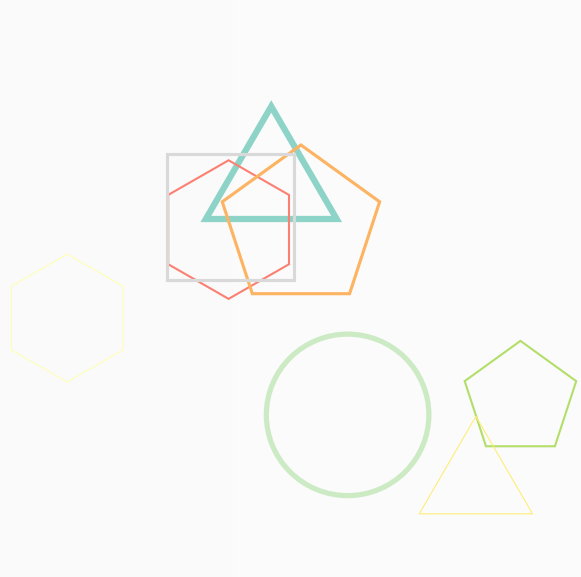[{"shape": "triangle", "thickness": 3, "radius": 0.65, "center": [0.467, 0.685]}, {"shape": "hexagon", "thickness": 0.5, "radius": 0.55, "center": [0.116, 0.448]}, {"shape": "hexagon", "thickness": 1, "radius": 0.6, "center": [0.393, 0.602]}, {"shape": "pentagon", "thickness": 1.5, "radius": 0.71, "center": [0.518, 0.606]}, {"shape": "pentagon", "thickness": 1, "radius": 0.5, "center": [0.895, 0.308]}, {"shape": "square", "thickness": 1.5, "radius": 0.54, "center": [0.396, 0.623]}, {"shape": "circle", "thickness": 2.5, "radius": 0.7, "center": [0.598, 0.281]}, {"shape": "triangle", "thickness": 0.5, "radius": 0.56, "center": [0.819, 0.166]}]